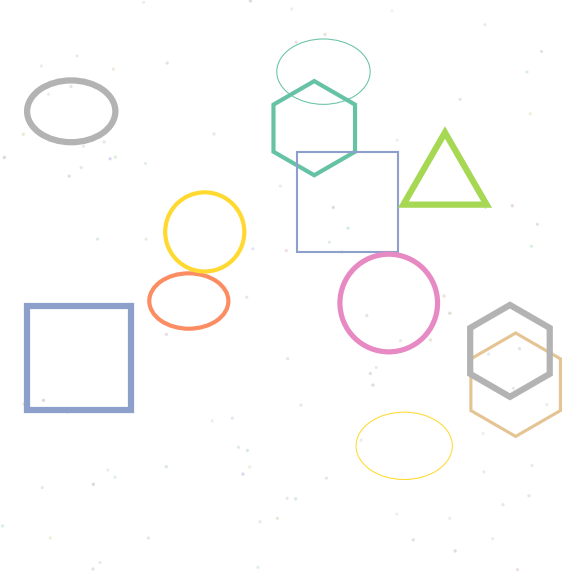[{"shape": "hexagon", "thickness": 2, "radius": 0.41, "center": [0.544, 0.777]}, {"shape": "oval", "thickness": 0.5, "radius": 0.4, "center": [0.56, 0.875]}, {"shape": "oval", "thickness": 2, "radius": 0.34, "center": [0.327, 0.478]}, {"shape": "square", "thickness": 3, "radius": 0.45, "center": [0.136, 0.379]}, {"shape": "square", "thickness": 1, "radius": 0.43, "center": [0.602, 0.649]}, {"shape": "circle", "thickness": 2.5, "radius": 0.42, "center": [0.673, 0.474]}, {"shape": "triangle", "thickness": 3, "radius": 0.42, "center": [0.771, 0.686]}, {"shape": "circle", "thickness": 2, "radius": 0.34, "center": [0.355, 0.598]}, {"shape": "oval", "thickness": 0.5, "radius": 0.42, "center": [0.7, 0.227]}, {"shape": "hexagon", "thickness": 1.5, "radius": 0.45, "center": [0.893, 0.333]}, {"shape": "oval", "thickness": 3, "radius": 0.38, "center": [0.123, 0.806]}, {"shape": "hexagon", "thickness": 3, "radius": 0.4, "center": [0.883, 0.392]}]